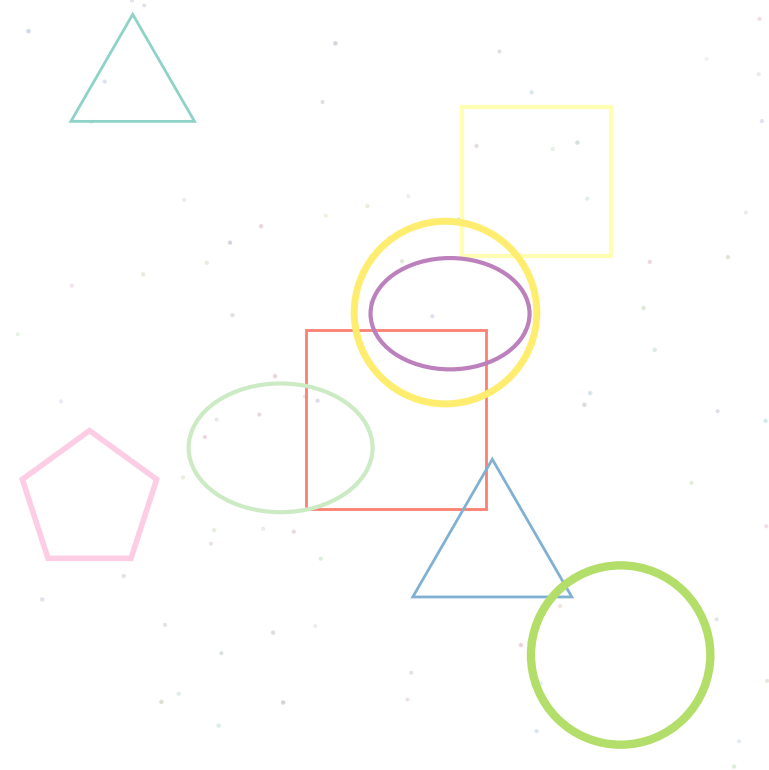[{"shape": "triangle", "thickness": 1, "radius": 0.46, "center": [0.172, 0.889]}, {"shape": "square", "thickness": 1.5, "radius": 0.48, "center": [0.697, 0.764]}, {"shape": "square", "thickness": 1, "radius": 0.58, "center": [0.514, 0.455]}, {"shape": "triangle", "thickness": 1, "radius": 0.6, "center": [0.639, 0.284]}, {"shape": "circle", "thickness": 3, "radius": 0.58, "center": [0.806, 0.149]}, {"shape": "pentagon", "thickness": 2, "radius": 0.46, "center": [0.116, 0.349]}, {"shape": "oval", "thickness": 1.5, "radius": 0.52, "center": [0.584, 0.593]}, {"shape": "oval", "thickness": 1.5, "radius": 0.6, "center": [0.364, 0.418]}, {"shape": "circle", "thickness": 2.5, "radius": 0.59, "center": [0.579, 0.594]}]